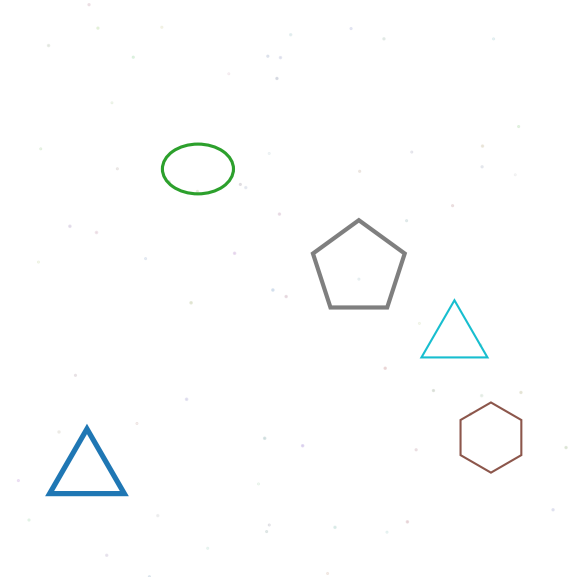[{"shape": "triangle", "thickness": 2.5, "radius": 0.37, "center": [0.151, 0.182]}, {"shape": "oval", "thickness": 1.5, "radius": 0.31, "center": [0.343, 0.707]}, {"shape": "hexagon", "thickness": 1, "radius": 0.3, "center": [0.85, 0.241]}, {"shape": "pentagon", "thickness": 2, "radius": 0.42, "center": [0.621, 0.534]}, {"shape": "triangle", "thickness": 1, "radius": 0.33, "center": [0.787, 0.413]}]